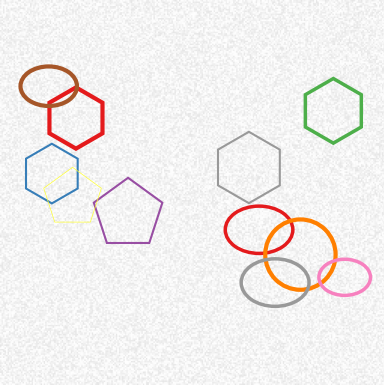[{"shape": "hexagon", "thickness": 3, "radius": 0.4, "center": [0.197, 0.693]}, {"shape": "oval", "thickness": 2.5, "radius": 0.44, "center": [0.673, 0.403]}, {"shape": "hexagon", "thickness": 1.5, "radius": 0.39, "center": [0.135, 0.549]}, {"shape": "hexagon", "thickness": 2.5, "radius": 0.42, "center": [0.866, 0.712]}, {"shape": "pentagon", "thickness": 1.5, "radius": 0.47, "center": [0.333, 0.445]}, {"shape": "circle", "thickness": 3, "radius": 0.46, "center": [0.78, 0.339]}, {"shape": "pentagon", "thickness": 0.5, "radius": 0.39, "center": [0.188, 0.487]}, {"shape": "oval", "thickness": 3, "radius": 0.37, "center": [0.127, 0.776]}, {"shape": "oval", "thickness": 2.5, "radius": 0.34, "center": [0.895, 0.28]}, {"shape": "hexagon", "thickness": 1.5, "radius": 0.46, "center": [0.646, 0.565]}, {"shape": "oval", "thickness": 2.5, "radius": 0.44, "center": [0.715, 0.266]}]